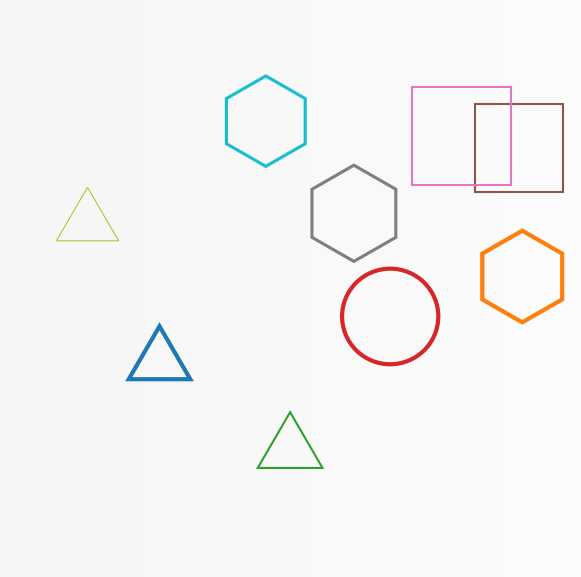[{"shape": "triangle", "thickness": 2, "radius": 0.31, "center": [0.274, 0.373]}, {"shape": "hexagon", "thickness": 2, "radius": 0.4, "center": [0.898, 0.52]}, {"shape": "triangle", "thickness": 1, "radius": 0.32, "center": [0.499, 0.221]}, {"shape": "circle", "thickness": 2, "radius": 0.41, "center": [0.671, 0.451]}, {"shape": "square", "thickness": 1, "radius": 0.38, "center": [0.893, 0.743]}, {"shape": "square", "thickness": 1, "radius": 0.43, "center": [0.794, 0.764]}, {"shape": "hexagon", "thickness": 1.5, "radius": 0.42, "center": [0.609, 0.63]}, {"shape": "triangle", "thickness": 0.5, "radius": 0.31, "center": [0.151, 0.613]}, {"shape": "hexagon", "thickness": 1.5, "radius": 0.39, "center": [0.457, 0.789]}]